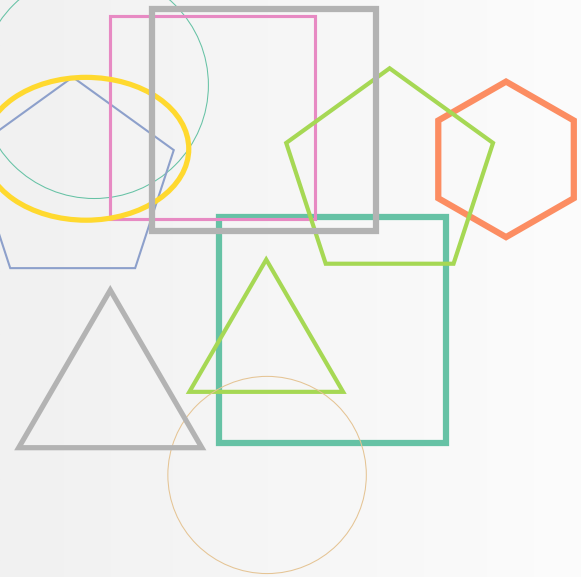[{"shape": "circle", "thickness": 0.5, "radius": 0.98, "center": [0.162, 0.852]}, {"shape": "square", "thickness": 3, "radius": 0.98, "center": [0.572, 0.427]}, {"shape": "hexagon", "thickness": 3, "radius": 0.67, "center": [0.871, 0.723]}, {"shape": "pentagon", "thickness": 1, "radius": 0.91, "center": [0.125, 0.683]}, {"shape": "square", "thickness": 1.5, "radius": 0.88, "center": [0.365, 0.796]}, {"shape": "pentagon", "thickness": 2, "radius": 0.94, "center": [0.67, 0.694]}, {"shape": "triangle", "thickness": 2, "radius": 0.76, "center": [0.458, 0.397]}, {"shape": "oval", "thickness": 2.5, "radius": 0.88, "center": [0.148, 0.742]}, {"shape": "circle", "thickness": 0.5, "radius": 0.85, "center": [0.46, 0.177]}, {"shape": "square", "thickness": 3, "radius": 0.96, "center": [0.454, 0.792]}, {"shape": "triangle", "thickness": 2.5, "radius": 0.91, "center": [0.19, 0.315]}]